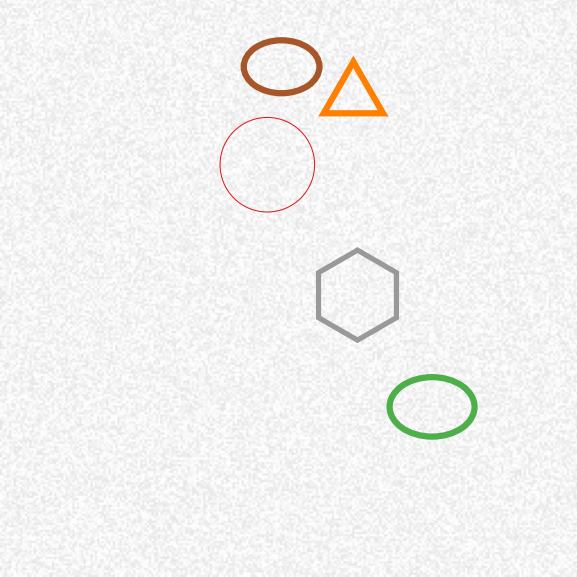[{"shape": "circle", "thickness": 0.5, "radius": 0.41, "center": [0.463, 0.714]}, {"shape": "oval", "thickness": 3, "radius": 0.37, "center": [0.748, 0.295]}, {"shape": "triangle", "thickness": 3, "radius": 0.3, "center": [0.612, 0.833]}, {"shape": "oval", "thickness": 3, "radius": 0.33, "center": [0.488, 0.884]}, {"shape": "hexagon", "thickness": 2.5, "radius": 0.39, "center": [0.619, 0.488]}]